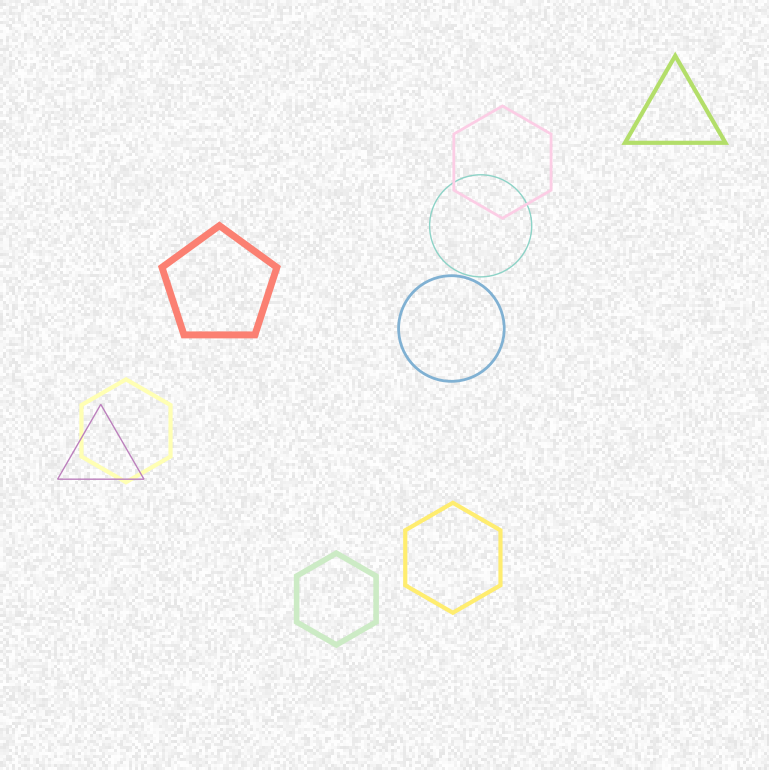[{"shape": "circle", "thickness": 0.5, "radius": 0.33, "center": [0.624, 0.707]}, {"shape": "hexagon", "thickness": 1.5, "radius": 0.33, "center": [0.164, 0.441]}, {"shape": "pentagon", "thickness": 2.5, "radius": 0.39, "center": [0.285, 0.629]}, {"shape": "circle", "thickness": 1, "radius": 0.34, "center": [0.586, 0.573]}, {"shape": "triangle", "thickness": 1.5, "radius": 0.38, "center": [0.877, 0.852]}, {"shape": "hexagon", "thickness": 1, "radius": 0.36, "center": [0.653, 0.789]}, {"shape": "triangle", "thickness": 0.5, "radius": 0.32, "center": [0.131, 0.41]}, {"shape": "hexagon", "thickness": 2, "radius": 0.3, "center": [0.437, 0.222]}, {"shape": "hexagon", "thickness": 1.5, "radius": 0.36, "center": [0.588, 0.276]}]